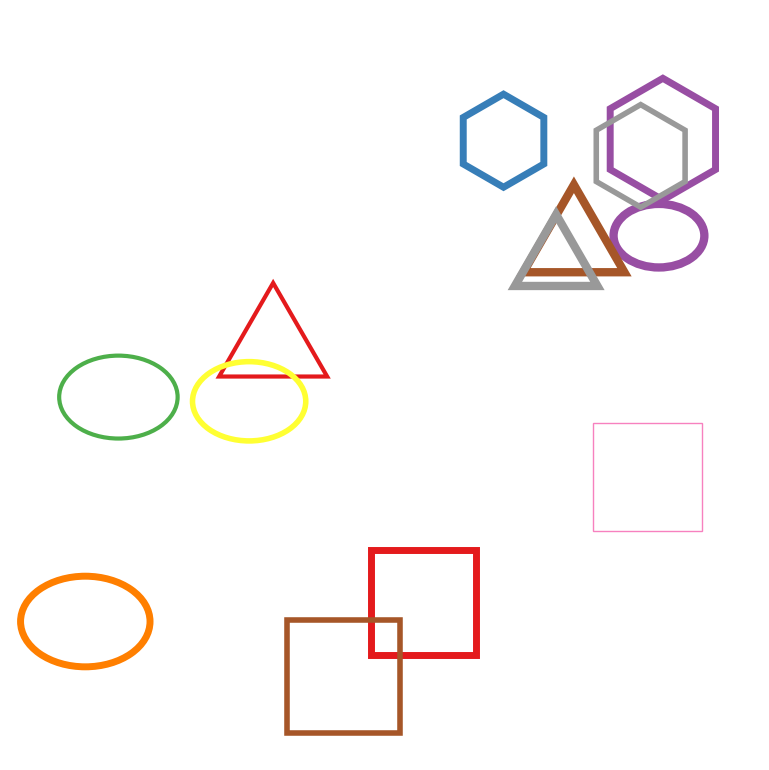[{"shape": "triangle", "thickness": 1.5, "radius": 0.41, "center": [0.355, 0.552]}, {"shape": "square", "thickness": 2.5, "radius": 0.34, "center": [0.549, 0.218]}, {"shape": "hexagon", "thickness": 2.5, "radius": 0.3, "center": [0.654, 0.817]}, {"shape": "oval", "thickness": 1.5, "radius": 0.38, "center": [0.154, 0.484]}, {"shape": "oval", "thickness": 3, "radius": 0.29, "center": [0.856, 0.694]}, {"shape": "hexagon", "thickness": 2.5, "radius": 0.39, "center": [0.861, 0.819]}, {"shape": "oval", "thickness": 2.5, "radius": 0.42, "center": [0.111, 0.193]}, {"shape": "oval", "thickness": 2, "radius": 0.37, "center": [0.324, 0.479]}, {"shape": "triangle", "thickness": 3, "radius": 0.38, "center": [0.745, 0.684]}, {"shape": "square", "thickness": 2, "radius": 0.37, "center": [0.447, 0.122]}, {"shape": "square", "thickness": 0.5, "radius": 0.35, "center": [0.841, 0.381]}, {"shape": "triangle", "thickness": 3, "radius": 0.31, "center": [0.722, 0.66]}, {"shape": "hexagon", "thickness": 2, "radius": 0.33, "center": [0.832, 0.798]}]